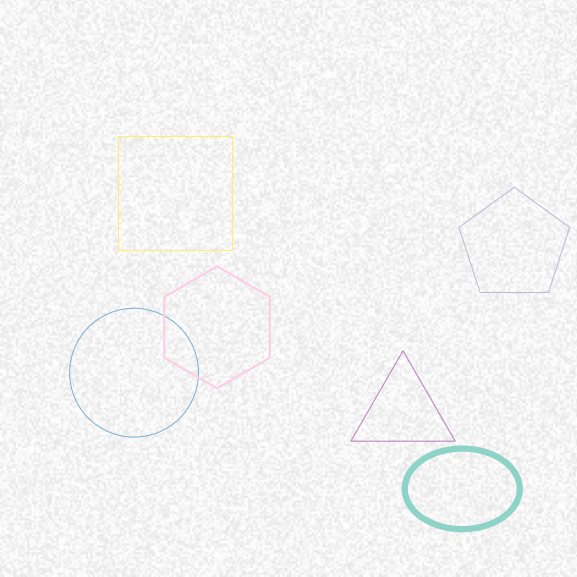[{"shape": "oval", "thickness": 3, "radius": 0.5, "center": [0.8, 0.153]}, {"shape": "pentagon", "thickness": 0.5, "radius": 0.5, "center": [0.891, 0.574]}, {"shape": "circle", "thickness": 0.5, "radius": 0.56, "center": [0.232, 0.354]}, {"shape": "hexagon", "thickness": 1, "radius": 0.53, "center": [0.376, 0.432]}, {"shape": "triangle", "thickness": 0.5, "radius": 0.52, "center": [0.698, 0.287]}, {"shape": "square", "thickness": 0.5, "radius": 0.49, "center": [0.303, 0.666]}]